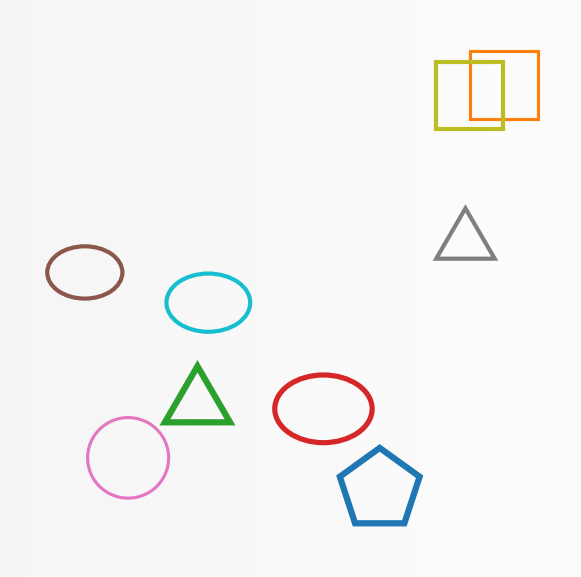[{"shape": "pentagon", "thickness": 3, "radius": 0.36, "center": [0.653, 0.151]}, {"shape": "square", "thickness": 1.5, "radius": 0.29, "center": [0.867, 0.852]}, {"shape": "triangle", "thickness": 3, "radius": 0.32, "center": [0.34, 0.3]}, {"shape": "oval", "thickness": 2.5, "radius": 0.42, "center": [0.556, 0.291]}, {"shape": "oval", "thickness": 2, "radius": 0.32, "center": [0.146, 0.527]}, {"shape": "circle", "thickness": 1.5, "radius": 0.35, "center": [0.22, 0.206]}, {"shape": "triangle", "thickness": 2, "radius": 0.29, "center": [0.801, 0.58]}, {"shape": "square", "thickness": 2, "radius": 0.29, "center": [0.808, 0.834]}, {"shape": "oval", "thickness": 2, "radius": 0.36, "center": [0.358, 0.475]}]